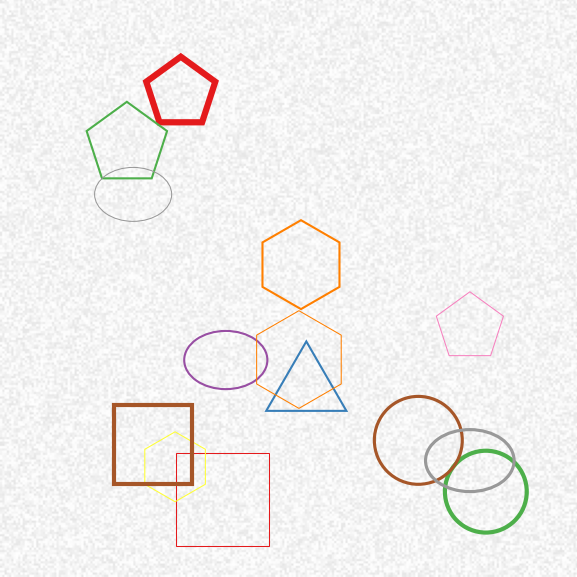[{"shape": "square", "thickness": 0.5, "radius": 0.41, "center": [0.385, 0.134]}, {"shape": "pentagon", "thickness": 3, "radius": 0.31, "center": [0.313, 0.838]}, {"shape": "triangle", "thickness": 1, "radius": 0.4, "center": [0.53, 0.328]}, {"shape": "circle", "thickness": 2, "radius": 0.35, "center": [0.841, 0.148]}, {"shape": "pentagon", "thickness": 1, "radius": 0.37, "center": [0.22, 0.75]}, {"shape": "oval", "thickness": 1, "radius": 0.36, "center": [0.391, 0.376]}, {"shape": "hexagon", "thickness": 0.5, "radius": 0.42, "center": [0.518, 0.377]}, {"shape": "hexagon", "thickness": 1, "radius": 0.38, "center": [0.521, 0.541]}, {"shape": "hexagon", "thickness": 0.5, "radius": 0.3, "center": [0.303, 0.191]}, {"shape": "square", "thickness": 2, "radius": 0.34, "center": [0.265, 0.23]}, {"shape": "circle", "thickness": 1.5, "radius": 0.38, "center": [0.724, 0.237]}, {"shape": "pentagon", "thickness": 0.5, "radius": 0.31, "center": [0.814, 0.433]}, {"shape": "oval", "thickness": 1.5, "radius": 0.38, "center": [0.814, 0.202]}, {"shape": "oval", "thickness": 0.5, "radius": 0.33, "center": [0.231, 0.663]}]